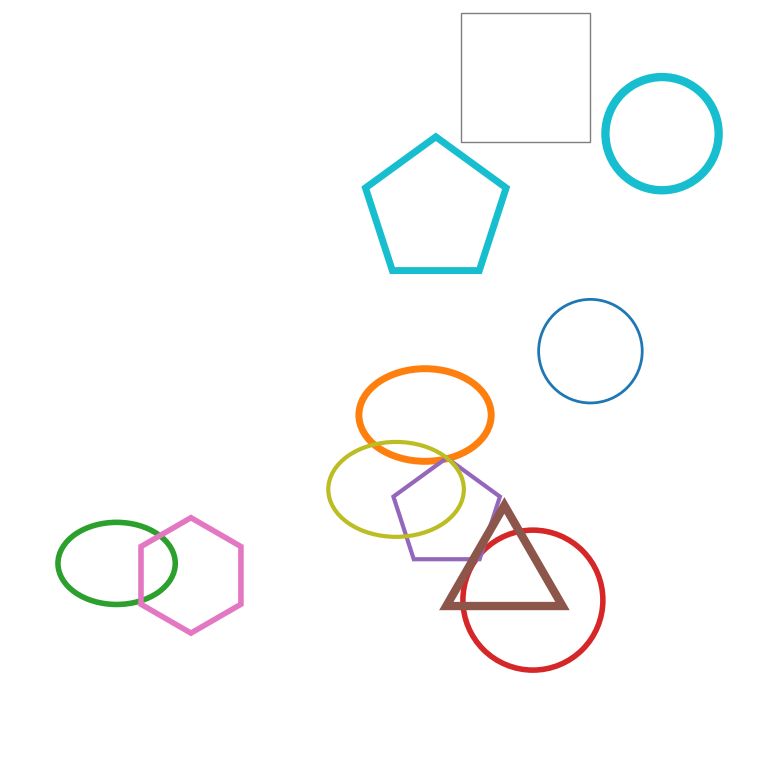[{"shape": "circle", "thickness": 1, "radius": 0.34, "center": [0.767, 0.544]}, {"shape": "oval", "thickness": 2.5, "radius": 0.43, "center": [0.552, 0.461]}, {"shape": "oval", "thickness": 2, "radius": 0.38, "center": [0.151, 0.268]}, {"shape": "circle", "thickness": 2, "radius": 0.45, "center": [0.692, 0.221]}, {"shape": "pentagon", "thickness": 1.5, "radius": 0.36, "center": [0.58, 0.333]}, {"shape": "triangle", "thickness": 3, "radius": 0.44, "center": [0.655, 0.257]}, {"shape": "hexagon", "thickness": 2, "radius": 0.37, "center": [0.248, 0.253]}, {"shape": "square", "thickness": 0.5, "radius": 0.42, "center": [0.683, 0.9]}, {"shape": "oval", "thickness": 1.5, "radius": 0.44, "center": [0.514, 0.364]}, {"shape": "pentagon", "thickness": 2.5, "radius": 0.48, "center": [0.566, 0.726]}, {"shape": "circle", "thickness": 3, "radius": 0.37, "center": [0.86, 0.826]}]